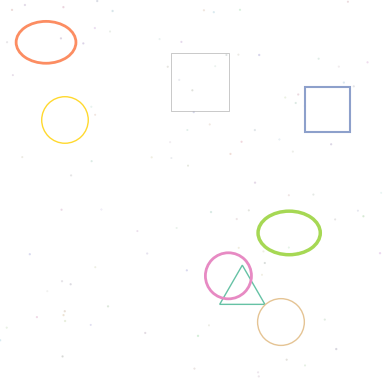[{"shape": "triangle", "thickness": 1, "radius": 0.34, "center": [0.629, 0.243]}, {"shape": "oval", "thickness": 2, "radius": 0.39, "center": [0.12, 0.89]}, {"shape": "square", "thickness": 1.5, "radius": 0.29, "center": [0.85, 0.716]}, {"shape": "circle", "thickness": 2, "radius": 0.3, "center": [0.593, 0.284]}, {"shape": "oval", "thickness": 2.5, "radius": 0.4, "center": [0.751, 0.395]}, {"shape": "circle", "thickness": 1, "radius": 0.3, "center": [0.169, 0.688]}, {"shape": "circle", "thickness": 1, "radius": 0.3, "center": [0.73, 0.164]}, {"shape": "square", "thickness": 0.5, "radius": 0.38, "center": [0.519, 0.787]}]